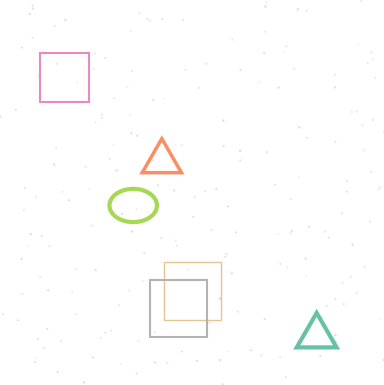[{"shape": "triangle", "thickness": 3, "radius": 0.3, "center": [0.823, 0.128]}, {"shape": "triangle", "thickness": 2.5, "radius": 0.29, "center": [0.42, 0.581]}, {"shape": "square", "thickness": 1.5, "radius": 0.32, "center": [0.167, 0.799]}, {"shape": "oval", "thickness": 3, "radius": 0.31, "center": [0.346, 0.466]}, {"shape": "square", "thickness": 1, "radius": 0.37, "center": [0.501, 0.244]}, {"shape": "square", "thickness": 1.5, "radius": 0.38, "center": [0.463, 0.199]}]